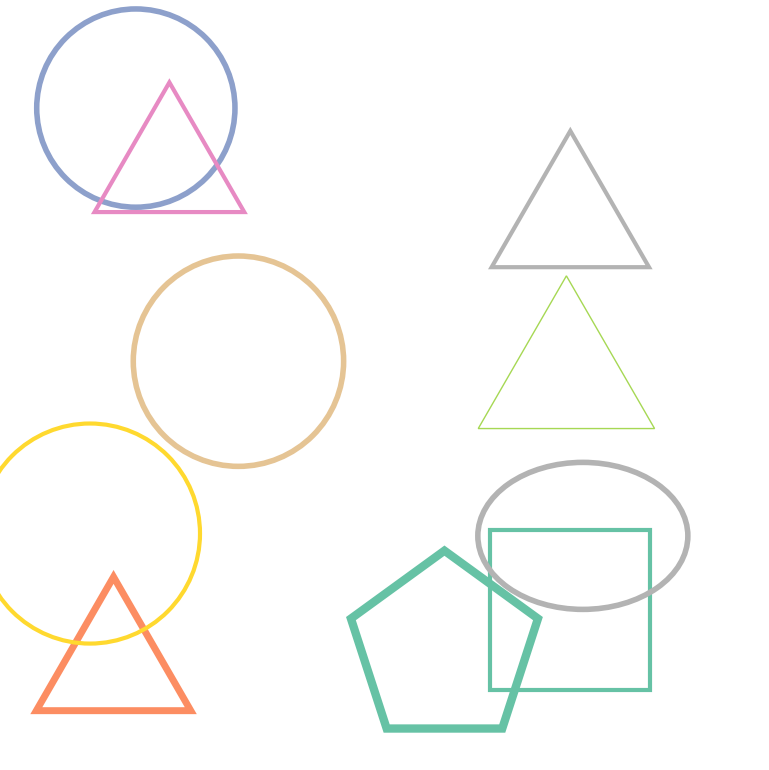[{"shape": "square", "thickness": 1.5, "radius": 0.52, "center": [0.74, 0.208]}, {"shape": "pentagon", "thickness": 3, "radius": 0.64, "center": [0.577, 0.157]}, {"shape": "triangle", "thickness": 2.5, "radius": 0.58, "center": [0.147, 0.135]}, {"shape": "circle", "thickness": 2, "radius": 0.64, "center": [0.176, 0.86]}, {"shape": "triangle", "thickness": 1.5, "radius": 0.56, "center": [0.22, 0.781]}, {"shape": "triangle", "thickness": 0.5, "radius": 0.66, "center": [0.736, 0.51]}, {"shape": "circle", "thickness": 1.5, "radius": 0.71, "center": [0.117, 0.307]}, {"shape": "circle", "thickness": 2, "radius": 0.68, "center": [0.31, 0.531]}, {"shape": "triangle", "thickness": 1.5, "radius": 0.59, "center": [0.741, 0.712]}, {"shape": "oval", "thickness": 2, "radius": 0.68, "center": [0.757, 0.304]}]